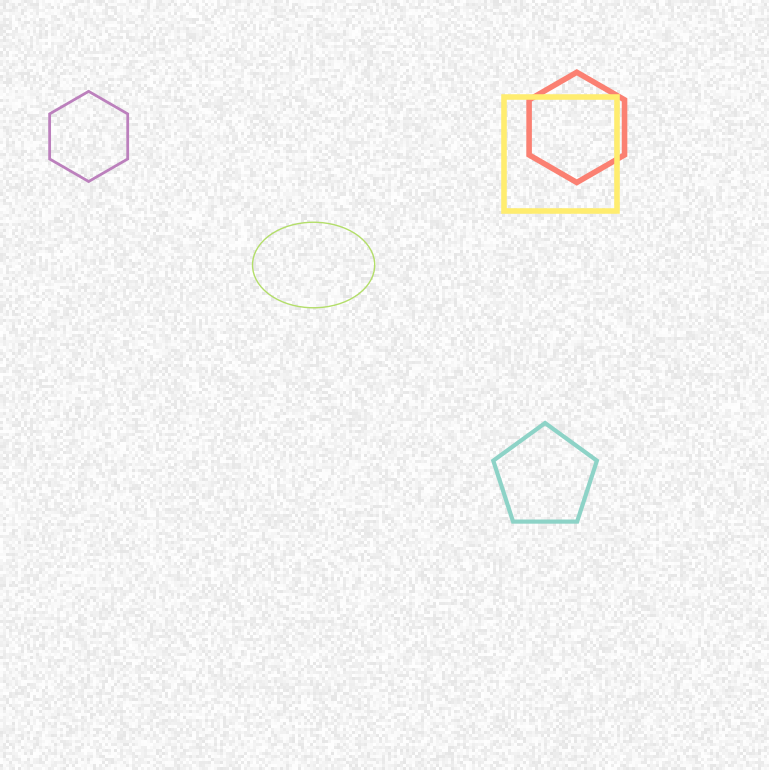[{"shape": "pentagon", "thickness": 1.5, "radius": 0.35, "center": [0.708, 0.38]}, {"shape": "hexagon", "thickness": 2, "radius": 0.36, "center": [0.749, 0.835]}, {"shape": "oval", "thickness": 0.5, "radius": 0.4, "center": [0.407, 0.656]}, {"shape": "hexagon", "thickness": 1, "radius": 0.29, "center": [0.115, 0.823]}, {"shape": "square", "thickness": 2, "radius": 0.37, "center": [0.728, 0.8]}]